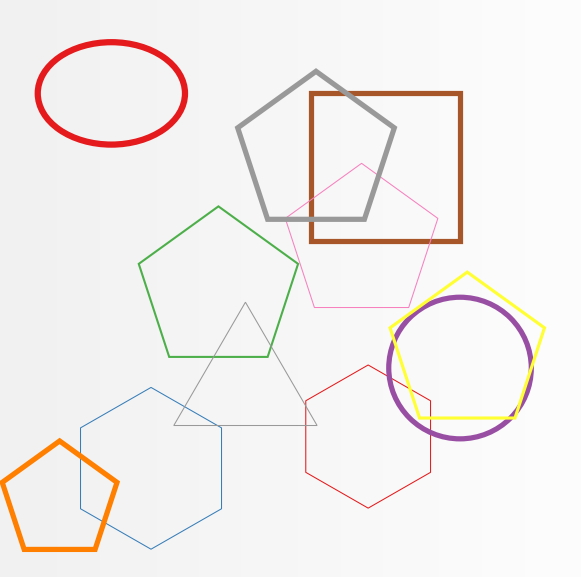[{"shape": "oval", "thickness": 3, "radius": 0.63, "center": [0.192, 0.837]}, {"shape": "hexagon", "thickness": 0.5, "radius": 0.62, "center": [0.633, 0.243]}, {"shape": "hexagon", "thickness": 0.5, "radius": 0.7, "center": [0.26, 0.188]}, {"shape": "pentagon", "thickness": 1, "radius": 0.72, "center": [0.376, 0.498]}, {"shape": "circle", "thickness": 2.5, "radius": 0.61, "center": [0.791, 0.362]}, {"shape": "pentagon", "thickness": 2.5, "radius": 0.52, "center": [0.103, 0.132]}, {"shape": "pentagon", "thickness": 1.5, "radius": 0.7, "center": [0.804, 0.388]}, {"shape": "square", "thickness": 2.5, "radius": 0.64, "center": [0.663, 0.71]}, {"shape": "pentagon", "thickness": 0.5, "radius": 0.69, "center": [0.622, 0.578]}, {"shape": "triangle", "thickness": 0.5, "radius": 0.71, "center": [0.422, 0.334]}, {"shape": "pentagon", "thickness": 2.5, "radius": 0.71, "center": [0.544, 0.734]}]